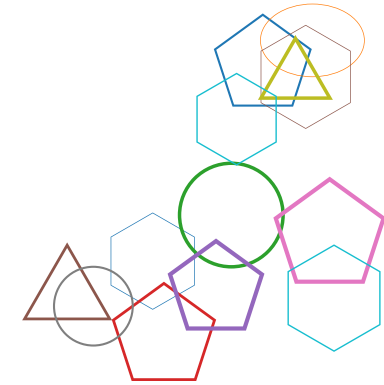[{"shape": "hexagon", "thickness": 0.5, "radius": 0.63, "center": [0.397, 0.322]}, {"shape": "pentagon", "thickness": 1.5, "radius": 0.65, "center": [0.683, 0.831]}, {"shape": "oval", "thickness": 0.5, "radius": 0.67, "center": [0.811, 0.895]}, {"shape": "circle", "thickness": 2.5, "radius": 0.67, "center": [0.601, 0.441]}, {"shape": "pentagon", "thickness": 2, "radius": 0.69, "center": [0.426, 0.126]}, {"shape": "pentagon", "thickness": 3, "radius": 0.63, "center": [0.561, 0.248]}, {"shape": "triangle", "thickness": 2, "radius": 0.64, "center": [0.174, 0.235]}, {"shape": "hexagon", "thickness": 0.5, "radius": 0.67, "center": [0.794, 0.8]}, {"shape": "pentagon", "thickness": 3, "radius": 0.74, "center": [0.856, 0.387]}, {"shape": "circle", "thickness": 1.5, "radius": 0.51, "center": [0.243, 0.205]}, {"shape": "triangle", "thickness": 2.5, "radius": 0.52, "center": [0.767, 0.797]}, {"shape": "hexagon", "thickness": 1, "radius": 0.69, "center": [0.868, 0.226]}, {"shape": "hexagon", "thickness": 1, "radius": 0.59, "center": [0.615, 0.69]}]